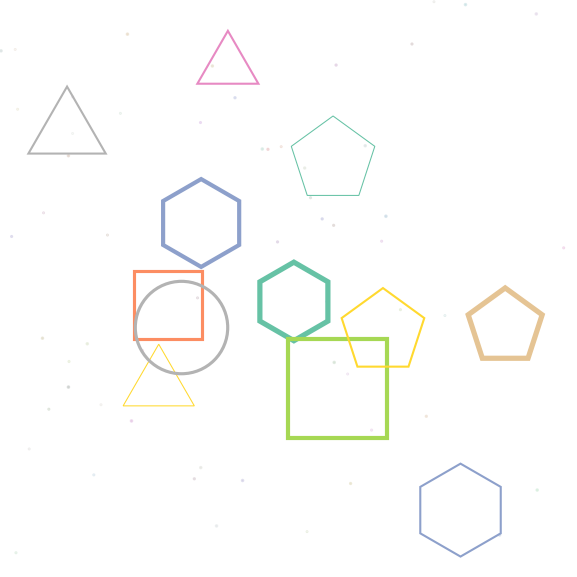[{"shape": "pentagon", "thickness": 0.5, "radius": 0.38, "center": [0.577, 0.722]}, {"shape": "hexagon", "thickness": 2.5, "radius": 0.34, "center": [0.509, 0.477]}, {"shape": "square", "thickness": 1.5, "radius": 0.29, "center": [0.29, 0.471]}, {"shape": "hexagon", "thickness": 1, "radius": 0.4, "center": [0.797, 0.116]}, {"shape": "hexagon", "thickness": 2, "radius": 0.38, "center": [0.348, 0.613]}, {"shape": "triangle", "thickness": 1, "radius": 0.31, "center": [0.395, 0.885]}, {"shape": "square", "thickness": 2, "radius": 0.43, "center": [0.585, 0.327]}, {"shape": "pentagon", "thickness": 1, "radius": 0.38, "center": [0.663, 0.425]}, {"shape": "triangle", "thickness": 0.5, "radius": 0.36, "center": [0.275, 0.332]}, {"shape": "pentagon", "thickness": 2.5, "radius": 0.34, "center": [0.875, 0.433]}, {"shape": "circle", "thickness": 1.5, "radius": 0.4, "center": [0.314, 0.432]}, {"shape": "triangle", "thickness": 1, "radius": 0.39, "center": [0.116, 0.772]}]